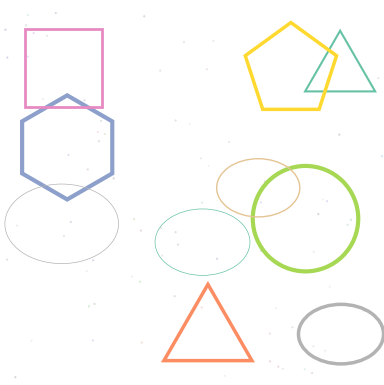[{"shape": "triangle", "thickness": 1.5, "radius": 0.53, "center": [0.883, 0.815]}, {"shape": "oval", "thickness": 0.5, "radius": 0.62, "center": [0.526, 0.371]}, {"shape": "triangle", "thickness": 2.5, "radius": 0.66, "center": [0.54, 0.129]}, {"shape": "hexagon", "thickness": 3, "radius": 0.68, "center": [0.175, 0.617]}, {"shape": "square", "thickness": 2, "radius": 0.5, "center": [0.164, 0.823]}, {"shape": "circle", "thickness": 3, "radius": 0.68, "center": [0.794, 0.432]}, {"shape": "pentagon", "thickness": 2.5, "radius": 0.62, "center": [0.756, 0.817]}, {"shape": "oval", "thickness": 1, "radius": 0.54, "center": [0.671, 0.512]}, {"shape": "oval", "thickness": 2.5, "radius": 0.55, "center": [0.886, 0.132]}, {"shape": "oval", "thickness": 0.5, "radius": 0.74, "center": [0.16, 0.419]}]